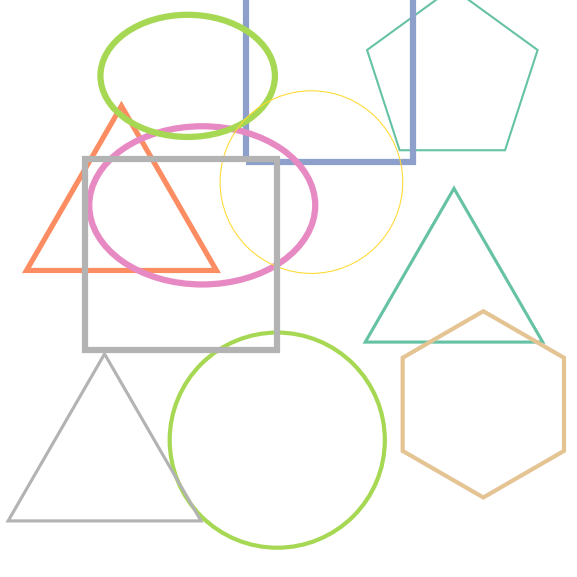[{"shape": "pentagon", "thickness": 1, "radius": 0.78, "center": [0.783, 0.865]}, {"shape": "triangle", "thickness": 1.5, "radius": 0.89, "center": [0.786, 0.495]}, {"shape": "triangle", "thickness": 2.5, "radius": 0.95, "center": [0.21, 0.626]}, {"shape": "square", "thickness": 3, "radius": 0.72, "center": [0.57, 0.863]}, {"shape": "oval", "thickness": 3, "radius": 0.98, "center": [0.35, 0.644]}, {"shape": "circle", "thickness": 2, "radius": 0.93, "center": [0.48, 0.237]}, {"shape": "oval", "thickness": 3, "radius": 0.76, "center": [0.325, 0.868]}, {"shape": "circle", "thickness": 0.5, "radius": 0.79, "center": [0.539, 0.684]}, {"shape": "hexagon", "thickness": 2, "radius": 0.81, "center": [0.837, 0.299]}, {"shape": "triangle", "thickness": 1.5, "radius": 0.96, "center": [0.181, 0.194]}, {"shape": "square", "thickness": 3, "radius": 0.83, "center": [0.313, 0.558]}]